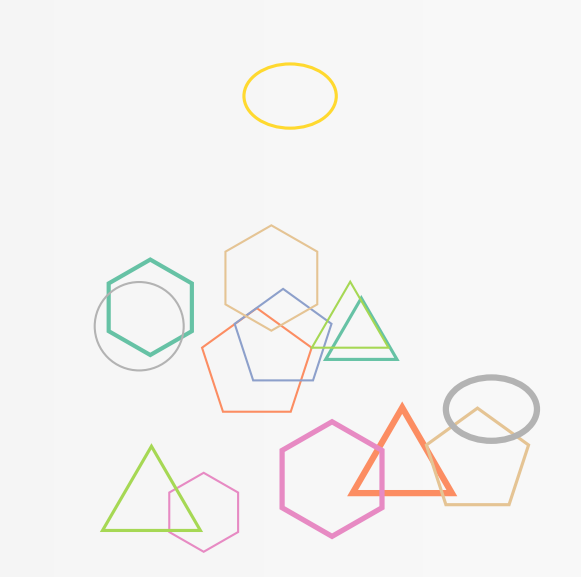[{"shape": "triangle", "thickness": 1.5, "radius": 0.35, "center": [0.622, 0.412]}, {"shape": "hexagon", "thickness": 2, "radius": 0.41, "center": [0.259, 0.467]}, {"shape": "triangle", "thickness": 3, "radius": 0.49, "center": [0.692, 0.195]}, {"shape": "pentagon", "thickness": 1, "radius": 0.5, "center": [0.442, 0.366]}, {"shape": "pentagon", "thickness": 1, "radius": 0.44, "center": [0.487, 0.411]}, {"shape": "hexagon", "thickness": 1, "radius": 0.34, "center": [0.35, 0.112]}, {"shape": "hexagon", "thickness": 2.5, "radius": 0.5, "center": [0.571, 0.17]}, {"shape": "triangle", "thickness": 1.5, "radius": 0.49, "center": [0.261, 0.129]}, {"shape": "triangle", "thickness": 1, "radius": 0.38, "center": [0.603, 0.435]}, {"shape": "oval", "thickness": 1.5, "radius": 0.4, "center": [0.499, 0.833]}, {"shape": "pentagon", "thickness": 1.5, "radius": 0.46, "center": [0.821, 0.2]}, {"shape": "hexagon", "thickness": 1, "radius": 0.46, "center": [0.467, 0.518]}, {"shape": "oval", "thickness": 3, "radius": 0.39, "center": [0.845, 0.291]}, {"shape": "circle", "thickness": 1, "radius": 0.38, "center": [0.239, 0.434]}]